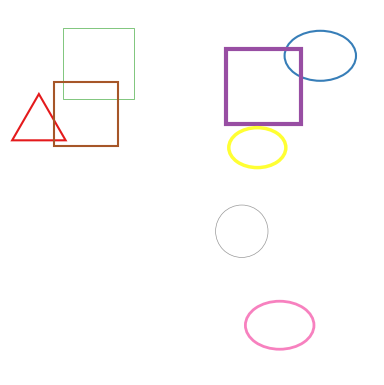[{"shape": "triangle", "thickness": 1.5, "radius": 0.4, "center": [0.101, 0.676]}, {"shape": "oval", "thickness": 1.5, "radius": 0.46, "center": [0.832, 0.855]}, {"shape": "square", "thickness": 0.5, "radius": 0.46, "center": [0.257, 0.835]}, {"shape": "square", "thickness": 3, "radius": 0.48, "center": [0.684, 0.775]}, {"shape": "oval", "thickness": 2.5, "radius": 0.37, "center": [0.668, 0.617]}, {"shape": "square", "thickness": 1.5, "radius": 0.41, "center": [0.223, 0.703]}, {"shape": "oval", "thickness": 2, "radius": 0.45, "center": [0.726, 0.155]}, {"shape": "circle", "thickness": 0.5, "radius": 0.34, "center": [0.628, 0.399]}]